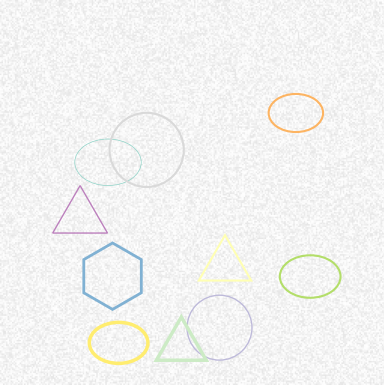[{"shape": "oval", "thickness": 0.5, "radius": 0.43, "center": [0.281, 0.578]}, {"shape": "triangle", "thickness": 1.5, "radius": 0.39, "center": [0.584, 0.311]}, {"shape": "circle", "thickness": 1, "radius": 0.42, "center": [0.57, 0.149]}, {"shape": "hexagon", "thickness": 2, "radius": 0.43, "center": [0.292, 0.283]}, {"shape": "oval", "thickness": 1.5, "radius": 0.35, "center": [0.769, 0.707]}, {"shape": "oval", "thickness": 1.5, "radius": 0.39, "center": [0.806, 0.282]}, {"shape": "circle", "thickness": 1.5, "radius": 0.48, "center": [0.381, 0.611]}, {"shape": "triangle", "thickness": 1, "radius": 0.41, "center": [0.208, 0.436]}, {"shape": "triangle", "thickness": 2.5, "radius": 0.37, "center": [0.471, 0.102]}, {"shape": "oval", "thickness": 2.5, "radius": 0.38, "center": [0.308, 0.109]}]